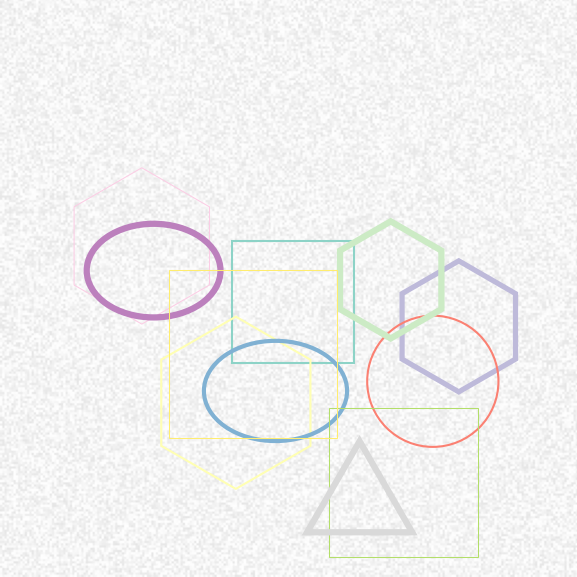[{"shape": "square", "thickness": 1, "radius": 0.53, "center": [0.507, 0.476]}, {"shape": "hexagon", "thickness": 1, "radius": 0.75, "center": [0.408, 0.302]}, {"shape": "hexagon", "thickness": 2.5, "radius": 0.57, "center": [0.794, 0.434]}, {"shape": "circle", "thickness": 1, "radius": 0.57, "center": [0.749, 0.339]}, {"shape": "oval", "thickness": 2, "radius": 0.62, "center": [0.477, 0.322]}, {"shape": "square", "thickness": 0.5, "radius": 0.65, "center": [0.699, 0.164]}, {"shape": "hexagon", "thickness": 0.5, "radius": 0.68, "center": [0.246, 0.573]}, {"shape": "triangle", "thickness": 3, "radius": 0.53, "center": [0.623, 0.13]}, {"shape": "oval", "thickness": 3, "radius": 0.58, "center": [0.266, 0.531]}, {"shape": "hexagon", "thickness": 3, "radius": 0.51, "center": [0.677, 0.514]}, {"shape": "square", "thickness": 0.5, "radius": 0.73, "center": [0.438, 0.386]}]